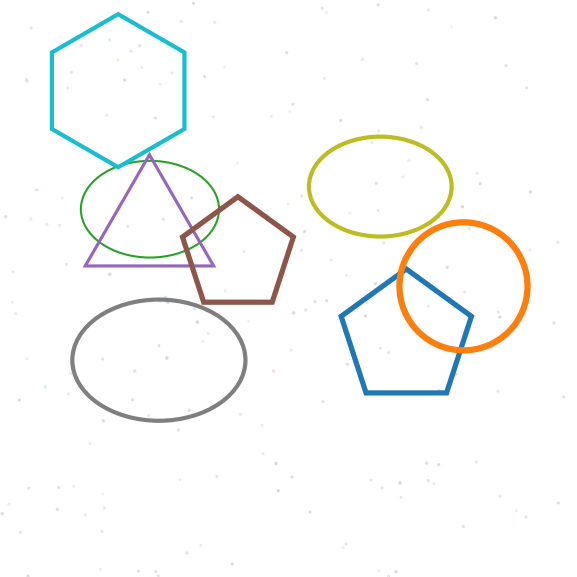[{"shape": "pentagon", "thickness": 2.5, "radius": 0.59, "center": [0.704, 0.415]}, {"shape": "circle", "thickness": 3, "radius": 0.55, "center": [0.803, 0.503]}, {"shape": "oval", "thickness": 1, "radius": 0.6, "center": [0.26, 0.637]}, {"shape": "triangle", "thickness": 1.5, "radius": 0.64, "center": [0.259, 0.603]}, {"shape": "pentagon", "thickness": 2.5, "radius": 0.5, "center": [0.412, 0.558]}, {"shape": "oval", "thickness": 2, "radius": 0.75, "center": [0.275, 0.375]}, {"shape": "oval", "thickness": 2, "radius": 0.62, "center": [0.658, 0.676]}, {"shape": "hexagon", "thickness": 2, "radius": 0.66, "center": [0.205, 0.842]}]